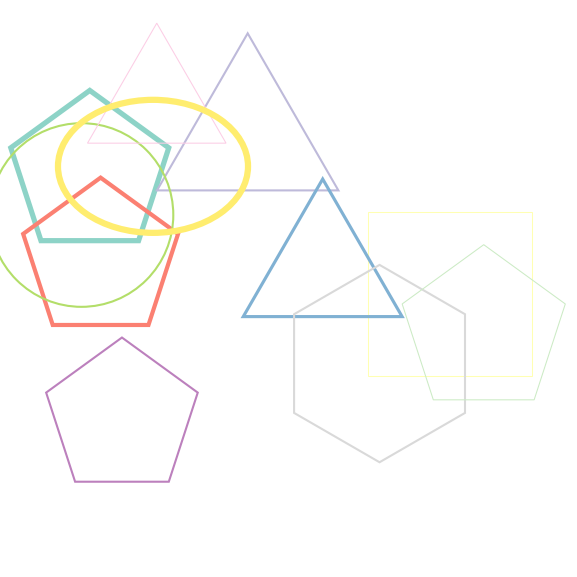[{"shape": "pentagon", "thickness": 2.5, "radius": 0.72, "center": [0.155, 0.699]}, {"shape": "square", "thickness": 0.5, "radius": 0.71, "center": [0.779, 0.49]}, {"shape": "triangle", "thickness": 1, "radius": 0.91, "center": [0.429, 0.76]}, {"shape": "pentagon", "thickness": 2, "radius": 0.71, "center": [0.174, 0.55]}, {"shape": "triangle", "thickness": 1.5, "radius": 0.79, "center": [0.559, 0.53]}, {"shape": "circle", "thickness": 1, "radius": 0.8, "center": [0.141, 0.627]}, {"shape": "triangle", "thickness": 0.5, "radius": 0.69, "center": [0.271, 0.82]}, {"shape": "hexagon", "thickness": 1, "radius": 0.85, "center": [0.657, 0.37]}, {"shape": "pentagon", "thickness": 1, "radius": 0.69, "center": [0.211, 0.277]}, {"shape": "pentagon", "thickness": 0.5, "radius": 0.74, "center": [0.838, 0.427]}, {"shape": "oval", "thickness": 3, "radius": 0.82, "center": [0.265, 0.711]}]